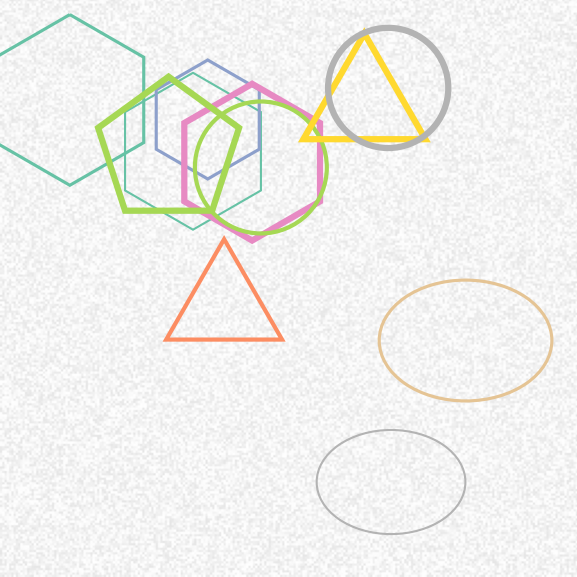[{"shape": "hexagon", "thickness": 1, "radius": 0.68, "center": [0.334, 0.737]}, {"shape": "hexagon", "thickness": 1.5, "radius": 0.74, "center": [0.121, 0.826]}, {"shape": "triangle", "thickness": 2, "radius": 0.58, "center": [0.388, 0.469]}, {"shape": "hexagon", "thickness": 1.5, "radius": 0.52, "center": [0.36, 0.792]}, {"shape": "hexagon", "thickness": 3, "radius": 0.68, "center": [0.437, 0.718]}, {"shape": "circle", "thickness": 2, "radius": 0.57, "center": [0.452, 0.709]}, {"shape": "pentagon", "thickness": 3, "radius": 0.64, "center": [0.292, 0.738]}, {"shape": "triangle", "thickness": 3, "radius": 0.61, "center": [0.631, 0.819]}, {"shape": "oval", "thickness": 1.5, "radius": 0.75, "center": [0.806, 0.409]}, {"shape": "circle", "thickness": 3, "radius": 0.52, "center": [0.672, 0.847]}, {"shape": "oval", "thickness": 1, "radius": 0.64, "center": [0.677, 0.164]}]